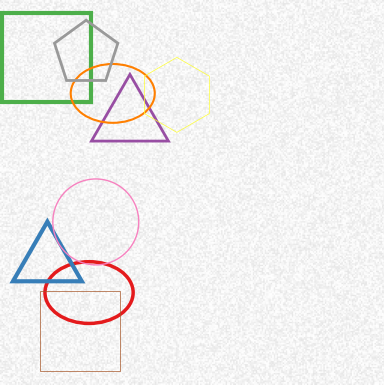[{"shape": "oval", "thickness": 2.5, "radius": 0.57, "center": [0.231, 0.24]}, {"shape": "triangle", "thickness": 3, "radius": 0.52, "center": [0.123, 0.321]}, {"shape": "square", "thickness": 3, "radius": 0.58, "center": [0.12, 0.851]}, {"shape": "triangle", "thickness": 2, "radius": 0.58, "center": [0.337, 0.691]}, {"shape": "oval", "thickness": 1.5, "radius": 0.55, "center": [0.293, 0.757]}, {"shape": "hexagon", "thickness": 0.5, "radius": 0.49, "center": [0.459, 0.754]}, {"shape": "square", "thickness": 0.5, "radius": 0.52, "center": [0.208, 0.139]}, {"shape": "circle", "thickness": 1, "radius": 0.56, "center": [0.249, 0.424]}, {"shape": "pentagon", "thickness": 2, "radius": 0.43, "center": [0.224, 0.861]}]